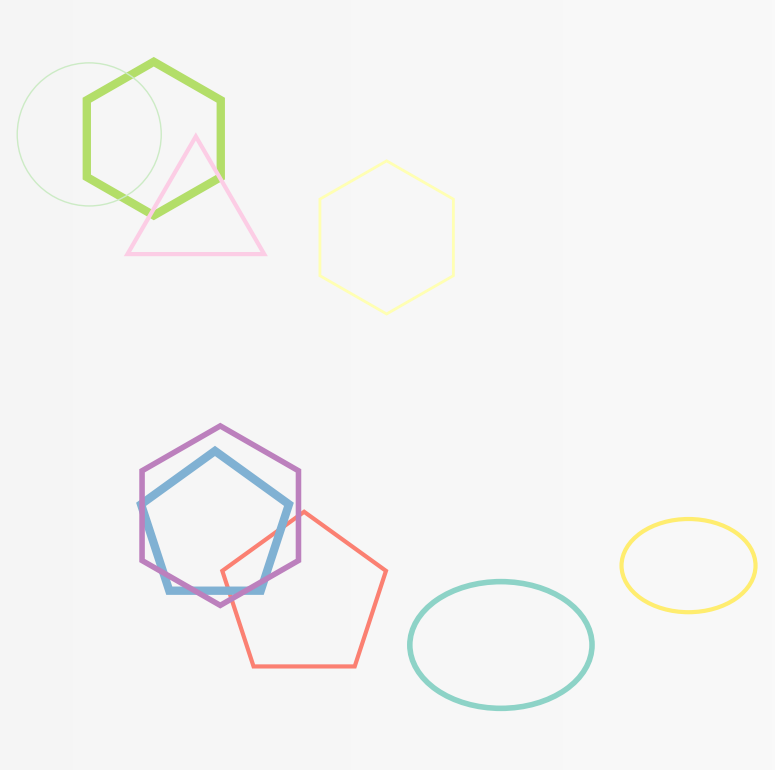[{"shape": "oval", "thickness": 2, "radius": 0.59, "center": [0.646, 0.162]}, {"shape": "hexagon", "thickness": 1, "radius": 0.5, "center": [0.499, 0.692]}, {"shape": "pentagon", "thickness": 1.5, "radius": 0.56, "center": [0.392, 0.224]}, {"shape": "pentagon", "thickness": 3, "radius": 0.5, "center": [0.277, 0.314]}, {"shape": "hexagon", "thickness": 3, "radius": 0.5, "center": [0.198, 0.82]}, {"shape": "triangle", "thickness": 1.5, "radius": 0.51, "center": [0.253, 0.721]}, {"shape": "hexagon", "thickness": 2, "radius": 0.58, "center": [0.284, 0.33]}, {"shape": "circle", "thickness": 0.5, "radius": 0.46, "center": [0.115, 0.825]}, {"shape": "oval", "thickness": 1.5, "radius": 0.43, "center": [0.888, 0.265]}]